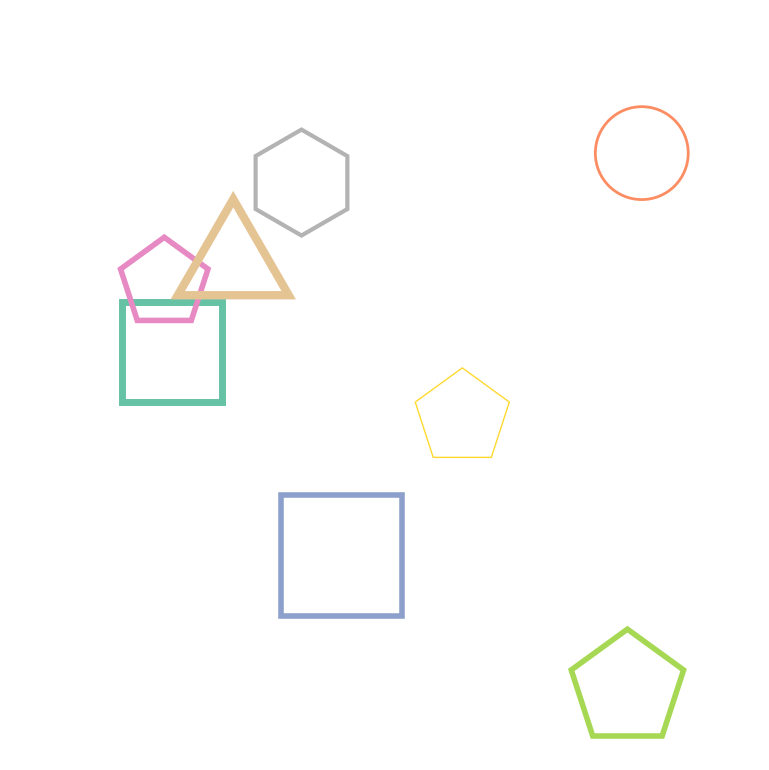[{"shape": "square", "thickness": 2.5, "radius": 0.32, "center": [0.223, 0.543]}, {"shape": "circle", "thickness": 1, "radius": 0.3, "center": [0.833, 0.801]}, {"shape": "square", "thickness": 2, "radius": 0.39, "center": [0.444, 0.279]}, {"shape": "pentagon", "thickness": 2, "radius": 0.3, "center": [0.213, 0.632]}, {"shape": "pentagon", "thickness": 2, "radius": 0.38, "center": [0.815, 0.106]}, {"shape": "pentagon", "thickness": 0.5, "radius": 0.32, "center": [0.6, 0.458]}, {"shape": "triangle", "thickness": 3, "radius": 0.42, "center": [0.303, 0.658]}, {"shape": "hexagon", "thickness": 1.5, "radius": 0.34, "center": [0.392, 0.763]}]